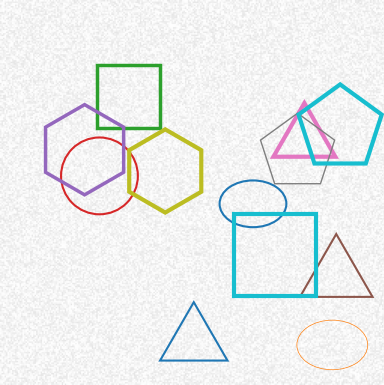[{"shape": "triangle", "thickness": 1.5, "radius": 0.51, "center": [0.503, 0.114]}, {"shape": "oval", "thickness": 1.5, "radius": 0.43, "center": [0.657, 0.471]}, {"shape": "oval", "thickness": 0.5, "radius": 0.46, "center": [0.863, 0.104]}, {"shape": "square", "thickness": 2.5, "radius": 0.41, "center": [0.334, 0.75]}, {"shape": "circle", "thickness": 1.5, "radius": 0.5, "center": [0.258, 0.543]}, {"shape": "hexagon", "thickness": 2.5, "radius": 0.59, "center": [0.22, 0.611]}, {"shape": "triangle", "thickness": 1.5, "radius": 0.54, "center": [0.873, 0.283]}, {"shape": "triangle", "thickness": 3, "radius": 0.46, "center": [0.791, 0.639]}, {"shape": "pentagon", "thickness": 1, "radius": 0.51, "center": [0.773, 0.605]}, {"shape": "hexagon", "thickness": 3, "radius": 0.54, "center": [0.429, 0.556]}, {"shape": "pentagon", "thickness": 3, "radius": 0.57, "center": [0.883, 0.667]}, {"shape": "square", "thickness": 3, "radius": 0.53, "center": [0.714, 0.337]}]